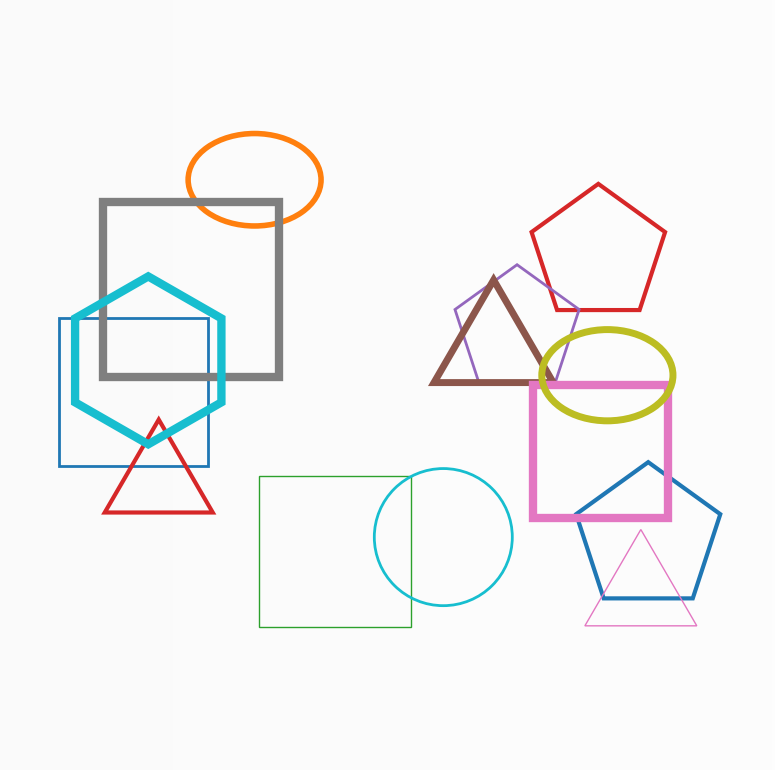[{"shape": "pentagon", "thickness": 1.5, "radius": 0.49, "center": [0.836, 0.302]}, {"shape": "square", "thickness": 1, "radius": 0.48, "center": [0.172, 0.491]}, {"shape": "oval", "thickness": 2, "radius": 0.43, "center": [0.329, 0.767]}, {"shape": "square", "thickness": 0.5, "radius": 0.49, "center": [0.432, 0.283]}, {"shape": "pentagon", "thickness": 1.5, "radius": 0.45, "center": [0.772, 0.671]}, {"shape": "triangle", "thickness": 1.5, "radius": 0.4, "center": [0.205, 0.375]}, {"shape": "pentagon", "thickness": 1, "radius": 0.42, "center": [0.667, 0.572]}, {"shape": "triangle", "thickness": 2.5, "radius": 0.44, "center": [0.637, 0.548]}, {"shape": "square", "thickness": 3, "radius": 0.43, "center": [0.775, 0.414]}, {"shape": "triangle", "thickness": 0.5, "radius": 0.42, "center": [0.827, 0.229]}, {"shape": "square", "thickness": 3, "radius": 0.57, "center": [0.247, 0.624]}, {"shape": "oval", "thickness": 2.5, "radius": 0.42, "center": [0.784, 0.513]}, {"shape": "circle", "thickness": 1, "radius": 0.45, "center": [0.572, 0.302]}, {"shape": "hexagon", "thickness": 3, "radius": 0.54, "center": [0.191, 0.532]}]